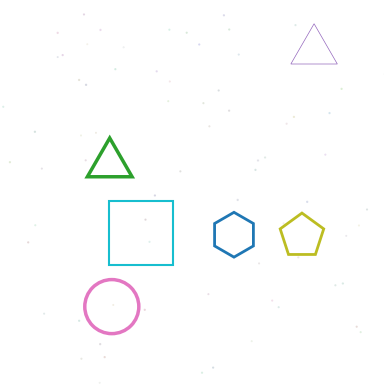[{"shape": "hexagon", "thickness": 2, "radius": 0.29, "center": [0.608, 0.39]}, {"shape": "triangle", "thickness": 2.5, "radius": 0.34, "center": [0.285, 0.574]}, {"shape": "triangle", "thickness": 0.5, "radius": 0.35, "center": [0.816, 0.869]}, {"shape": "circle", "thickness": 2.5, "radius": 0.35, "center": [0.29, 0.204]}, {"shape": "pentagon", "thickness": 2, "radius": 0.3, "center": [0.784, 0.387]}, {"shape": "square", "thickness": 1.5, "radius": 0.41, "center": [0.366, 0.394]}]